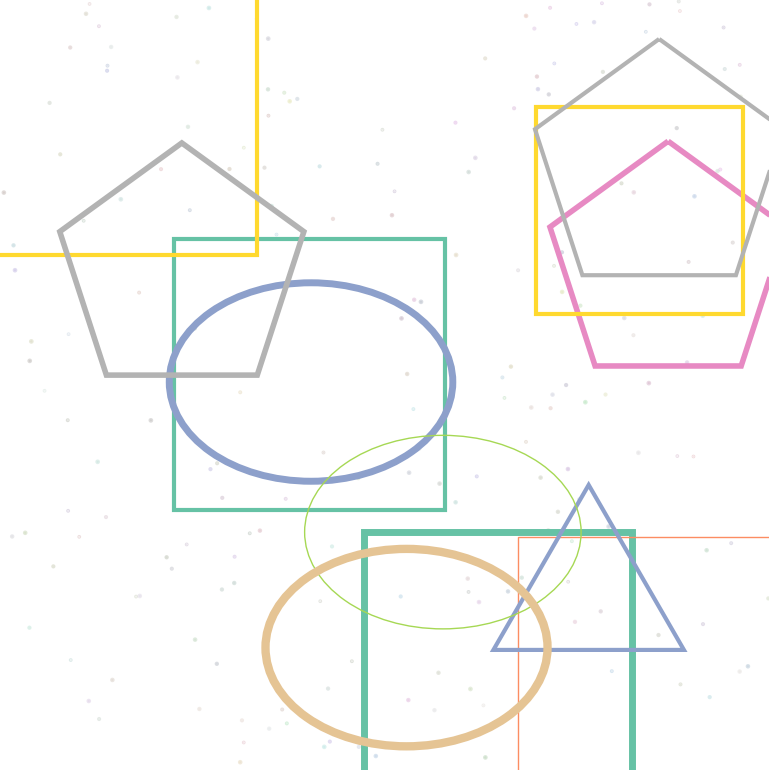[{"shape": "square", "thickness": 2.5, "radius": 0.87, "center": [0.647, 0.135]}, {"shape": "square", "thickness": 1.5, "radius": 0.88, "center": [0.402, 0.514]}, {"shape": "square", "thickness": 0.5, "radius": 0.85, "center": [0.842, 0.134]}, {"shape": "triangle", "thickness": 1.5, "radius": 0.71, "center": [0.764, 0.227]}, {"shape": "oval", "thickness": 2.5, "radius": 0.92, "center": [0.404, 0.504]}, {"shape": "pentagon", "thickness": 2, "radius": 0.81, "center": [0.868, 0.655]}, {"shape": "oval", "thickness": 0.5, "radius": 0.9, "center": [0.575, 0.309]}, {"shape": "square", "thickness": 1.5, "radius": 0.67, "center": [0.83, 0.726]}, {"shape": "square", "thickness": 1.5, "radius": 0.99, "center": [0.136, 0.867]}, {"shape": "oval", "thickness": 3, "radius": 0.92, "center": [0.528, 0.159]}, {"shape": "pentagon", "thickness": 2, "radius": 0.83, "center": [0.236, 0.648]}, {"shape": "pentagon", "thickness": 1.5, "radius": 0.85, "center": [0.856, 0.78]}]